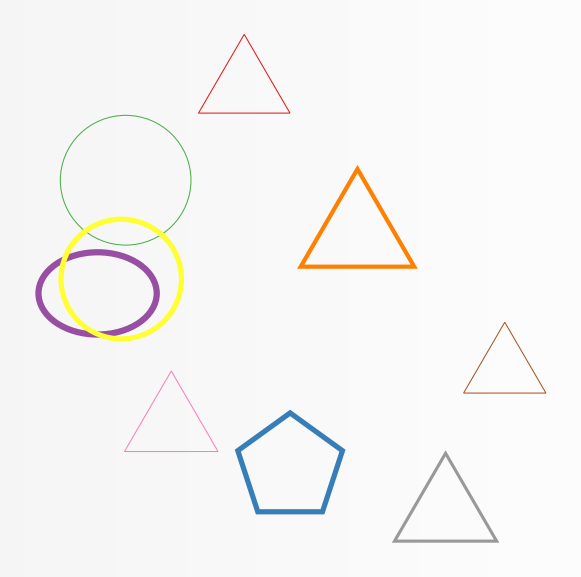[{"shape": "triangle", "thickness": 0.5, "radius": 0.45, "center": [0.42, 0.849]}, {"shape": "pentagon", "thickness": 2.5, "radius": 0.47, "center": [0.499, 0.189]}, {"shape": "circle", "thickness": 0.5, "radius": 0.56, "center": [0.216, 0.687]}, {"shape": "oval", "thickness": 3, "radius": 0.51, "center": [0.168, 0.491]}, {"shape": "triangle", "thickness": 2, "radius": 0.56, "center": [0.615, 0.594]}, {"shape": "circle", "thickness": 2.5, "radius": 0.52, "center": [0.209, 0.516]}, {"shape": "triangle", "thickness": 0.5, "radius": 0.41, "center": [0.868, 0.359]}, {"shape": "triangle", "thickness": 0.5, "radius": 0.46, "center": [0.295, 0.264]}, {"shape": "triangle", "thickness": 1.5, "radius": 0.51, "center": [0.767, 0.113]}]